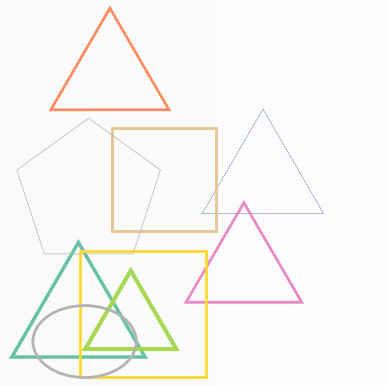[{"shape": "triangle", "thickness": 2.5, "radius": 0.99, "center": [0.202, 0.172]}, {"shape": "triangle", "thickness": 2, "radius": 0.88, "center": [0.284, 0.803]}, {"shape": "triangle", "thickness": 0.5, "radius": 0.9, "center": [0.678, 0.536]}, {"shape": "triangle", "thickness": 2, "radius": 0.86, "center": [0.629, 0.301]}, {"shape": "triangle", "thickness": 3, "radius": 0.68, "center": [0.338, 0.161]}, {"shape": "square", "thickness": 2, "radius": 0.82, "center": [0.369, 0.184]}, {"shape": "square", "thickness": 2, "radius": 0.67, "center": [0.424, 0.533]}, {"shape": "oval", "thickness": 2, "radius": 0.67, "center": [0.218, 0.113]}, {"shape": "pentagon", "thickness": 0.5, "radius": 0.97, "center": [0.229, 0.498]}]